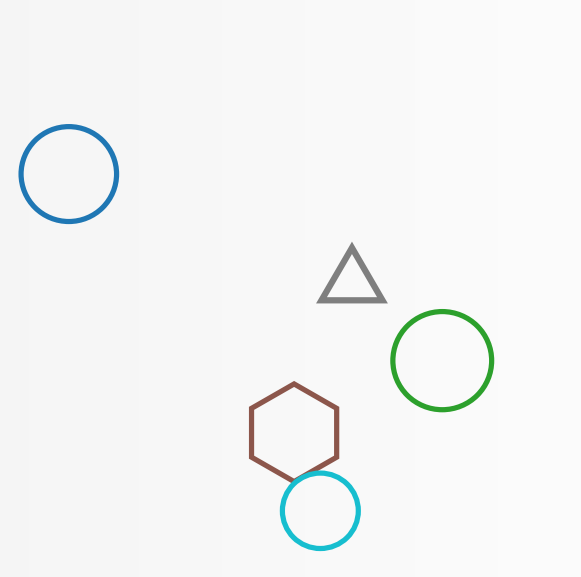[{"shape": "circle", "thickness": 2.5, "radius": 0.41, "center": [0.118, 0.698]}, {"shape": "circle", "thickness": 2.5, "radius": 0.42, "center": [0.761, 0.375]}, {"shape": "hexagon", "thickness": 2.5, "radius": 0.42, "center": [0.506, 0.25]}, {"shape": "triangle", "thickness": 3, "radius": 0.3, "center": [0.606, 0.509]}, {"shape": "circle", "thickness": 2.5, "radius": 0.33, "center": [0.551, 0.115]}]